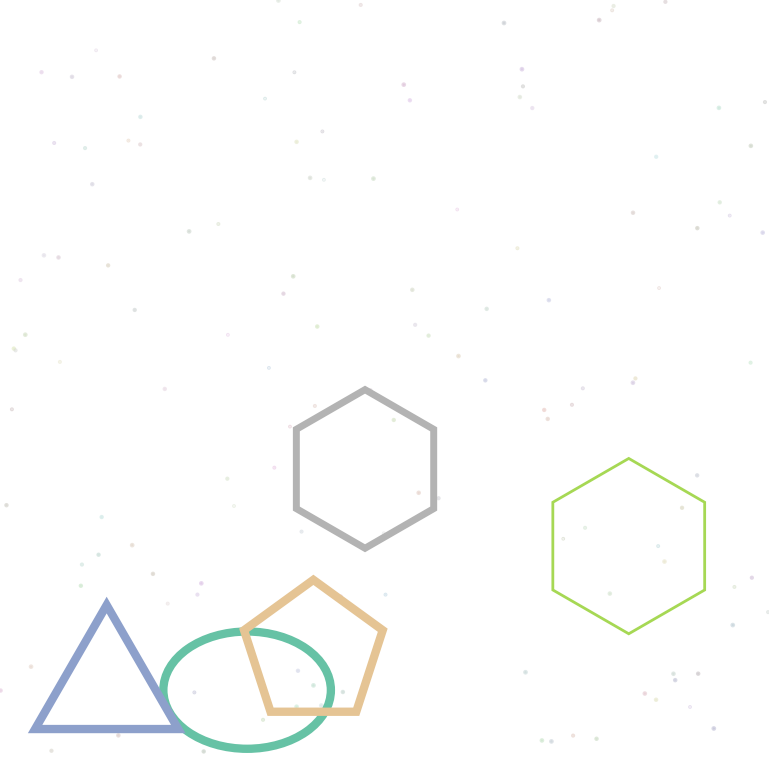[{"shape": "oval", "thickness": 3, "radius": 0.54, "center": [0.321, 0.104]}, {"shape": "triangle", "thickness": 3, "radius": 0.54, "center": [0.139, 0.107]}, {"shape": "hexagon", "thickness": 1, "radius": 0.57, "center": [0.817, 0.291]}, {"shape": "pentagon", "thickness": 3, "radius": 0.47, "center": [0.407, 0.152]}, {"shape": "hexagon", "thickness": 2.5, "radius": 0.51, "center": [0.474, 0.391]}]